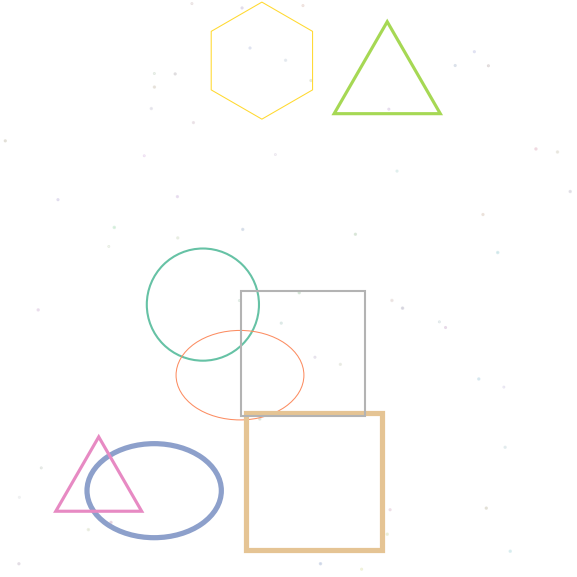[{"shape": "circle", "thickness": 1, "radius": 0.49, "center": [0.351, 0.472]}, {"shape": "oval", "thickness": 0.5, "radius": 0.55, "center": [0.416, 0.349]}, {"shape": "oval", "thickness": 2.5, "radius": 0.58, "center": [0.267, 0.149]}, {"shape": "triangle", "thickness": 1.5, "radius": 0.43, "center": [0.171, 0.157]}, {"shape": "triangle", "thickness": 1.5, "radius": 0.53, "center": [0.671, 0.855]}, {"shape": "hexagon", "thickness": 0.5, "radius": 0.51, "center": [0.453, 0.894]}, {"shape": "square", "thickness": 2.5, "radius": 0.59, "center": [0.544, 0.165]}, {"shape": "square", "thickness": 1, "radius": 0.54, "center": [0.524, 0.387]}]